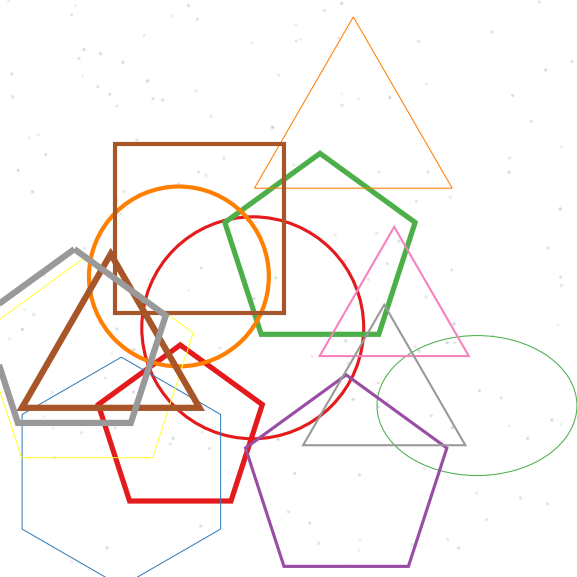[{"shape": "pentagon", "thickness": 2.5, "radius": 0.75, "center": [0.312, 0.252]}, {"shape": "circle", "thickness": 1.5, "radius": 0.96, "center": [0.438, 0.432]}, {"shape": "hexagon", "thickness": 0.5, "radius": 0.99, "center": [0.21, 0.182]}, {"shape": "oval", "thickness": 0.5, "radius": 0.87, "center": [0.826, 0.297]}, {"shape": "pentagon", "thickness": 2.5, "radius": 0.87, "center": [0.554, 0.56]}, {"shape": "pentagon", "thickness": 1.5, "radius": 0.92, "center": [0.599, 0.167]}, {"shape": "triangle", "thickness": 0.5, "radius": 0.99, "center": [0.612, 0.772]}, {"shape": "circle", "thickness": 2, "radius": 0.78, "center": [0.31, 0.52]}, {"shape": "pentagon", "thickness": 0.5, "radius": 0.97, "center": [0.151, 0.363]}, {"shape": "triangle", "thickness": 3, "radius": 0.89, "center": [0.192, 0.382]}, {"shape": "square", "thickness": 2, "radius": 0.73, "center": [0.345, 0.604]}, {"shape": "triangle", "thickness": 1, "radius": 0.75, "center": [0.683, 0.457]}, {"shape": "triangle", "thickness": 1, "radius": 0.81, "center": [0.665, 0.309]}, {"shape": "pentagon", "thickness": 3, "radius": 0.83, "center": [0.129, 0.401]}]